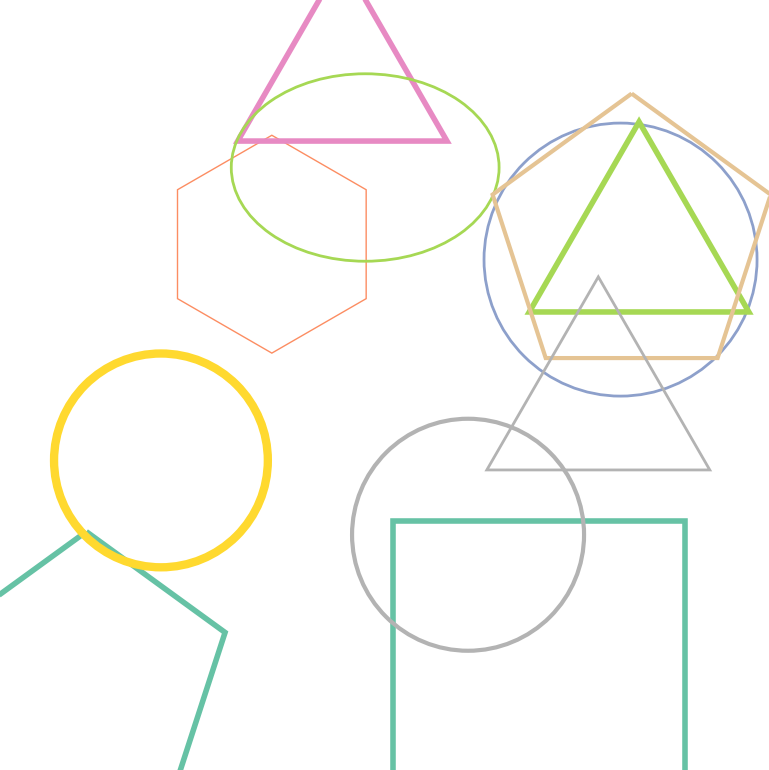[{"shape": "pentagon", "thickness": 2, "radius": 0.95, "center": [0.112, 0.12]}, {"shape": "square", "thickness": 2, "radius": 0.95, "center": [0.7, 0.134]}, {"shape": "hexagon", "thickness": 0.5, "radius": 0.71, "center": [0.353, 0.683]}, {"shape": "circle", "thickness": 1, "radius": 0.89, "center": [0.806, 0.663]}, {"shape": "triangle", "thickness": 2, "radius": 0.78, "center": [0.445, 0.895]}, {"shape": "triangle", "thickness": 2, "radius": 0.82, "center": [0.83, 0.677]}, {"shape": "oval", "thickness": 1, "radius": 0.87, "center": [0.474, 0.782]}, {"shape": "circle", "thickness": 3, "radius": 0.69, "center": [0.209, 0.402]}, {"shape": "pentagon", "thickness": 1.5, "radius": 0.95, "center": [0.82, 0.689]}, {"shape": "circle", "thickness": 1.5, "radius": 0.75, "center": [0.608, 0.306]}, {"shape": "triangle", "thickness": 1, "radius": 0.84, "center": [0.777, 0.473]}]